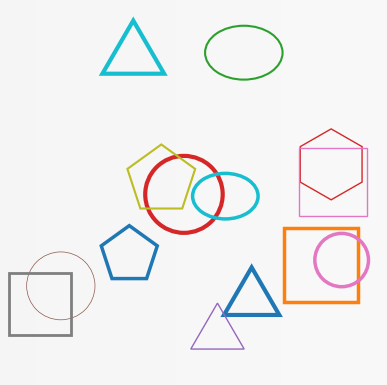[{"shape": "pentagon", "thickness": 2.5, "radius": 0.38, "center": [0.334, 0.338]}, {"shape": "triangle", "thickness": 3, "radius": 0.41, "center": [0.649, 0.223]}, {"shape": "square", "thickness": 2.5, "radius": 0.48, "center": [0.828, 0.312]}, {"shape": "oval", "thickness": 1.5, "radius": 0.5, "center": [0.629, 0.863]}, {"shape": "hexagon", "thickness": 1, "radius": 0.46, "center": [0.855, 0.573]}, {"shape": "circle", "thickness": 3, "radius": 0.5, "center": [0.475, 0.495]}, {"shape": "triangle", "thickness": 1, "radius": 0.4, "center": [0.561, 0.133]}, {"shape": "circle", "thickness": 0.5, "radius": 0.44, "center": [0.157, 0.257]}, {"shape": "square", "thickness": 1, "radius": 0.44, "center": [0.859, 0.527]}, {"shape": "circle", "thickness": 2.5, "radius": 0.35, "center": [0.882, 0.325]}, {"shape": "square", "thickness": 2, "radius": 0.4, "center": [0.103, 0.21]}, {"shape": "pentagon", "thickness": 1.5, "radius": 0.46, "center": [0.416, 0.533]}, {"shape": "oval", "thickness": 2.5, "radius": 0.42, "center": [0.582, 0.491]}, {"shape": "triangle", "thickness": 3, "radius": 0.46, "center": [0.344, 0.855]}]